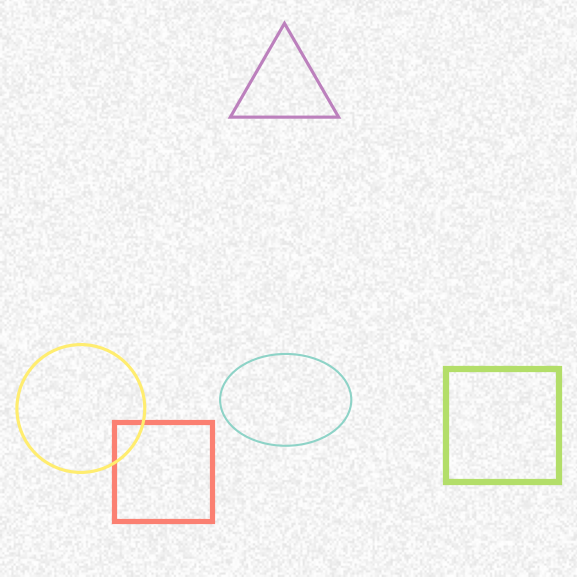[{"shape": "oval", "thickness": 1, "radius": 0.57, "center": [0.495, 0.307]}, {"shape": "square", "thickness": 2.5, "radius": 0.43, "center": [0.282, 0.182]}, {"shape": "square", "thickness": 3, "radius": 0.49, "center": [0.87, 0.262]}, {"shape": "triangle", "thickness": 1.5, "radius": 0.54, "center": [0.493, 0.85]}, {"shape": "circle", "thickness": 1.5, "radius": 0.55, "center": [0.14, 0.292]}]